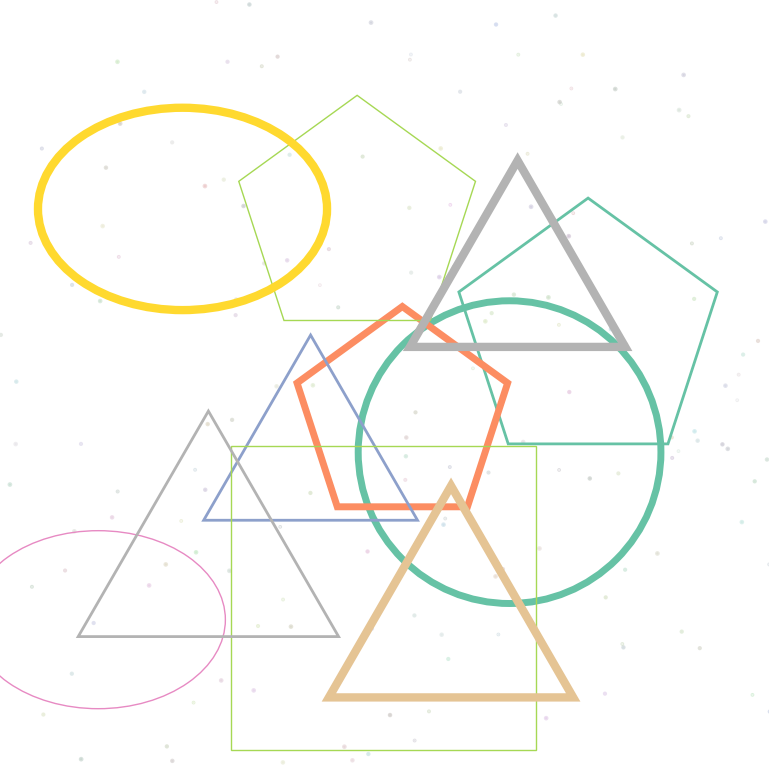[{"shape": "pentagon", "thickness": 1, "radius": 0.88, "center": [0.764, 0.566]}, {"shape": "circle", "thickness": 2.5, "radius": 0.98, "center": [0.662, 0.413]}, {"shape": "pentagon", "thickness": 2.5, "radius": 0.72, "center": [0.523, 0.458]}, {"shape": "triangle", "thickness": 1, "radius": 0.8, "center": [0.403, 0.405]}, {"shape": "oval", "thickness": 0.5, "radius": 0.83, "center": [0.128, 0.195]}, {"shape": "pentagon", "thickness": 0.5, "radius": 0.81, "center": [0.464, 0.715]}, {"shape": "square", "thickness": 0.5, "radius": 0.99, "center": [0.498, 0.224]}, {"shape": "oval", "thickness": 3, "radius": 0.94, "center": [0.237, 0.729]}, {"shape": "triangle", "thickness": 3, "radius": 0.92, "center": [0.586, 0.186]}, {"shape": "triangle", "thickness": 3, "radius": 0.81, "center": [0.672, 0.63]}, {"shape": "triangle", "thickness": 1, "radius": 0.98, "center": [0.271, 0.271]}]